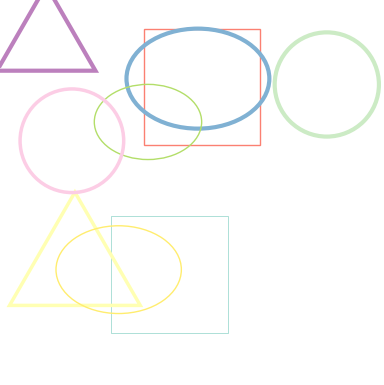[{"shape": "square", "thickness": 0.5, "radius": 0.76, "center": [0.441, 0.288]}, {"shape": "triangle", "thickness": 2.5, "radius": 0.98, "center": [0.195, 0.305]}, {"shape": "square", "thickness": 1, "radius": 0.75, "center": [0.524, 0.775]}, {"shape": "oval", "thickness": 3, "radius": 0.93, "center": [0.514, 0.796]}, {"shape": "oval", "thickness": 1, "radius": 0.7, "center": [0.384, 0.683]}, {"shape": "circle", "thickness": 2.5, "radius": 0.67, "center": [0.187, 0.634]}, {"shape": "triangle", "thickness": 3, "radius": 0.74, "center": [0.12, 0.89]}, {"shape": "circle", "thickness": 3, "radius": 0.68, "center": [0.849, 0.781]}, {"shape": "oval", "thickness": 1, "radius": 0.81, "center": [0.308, 0.3]}]